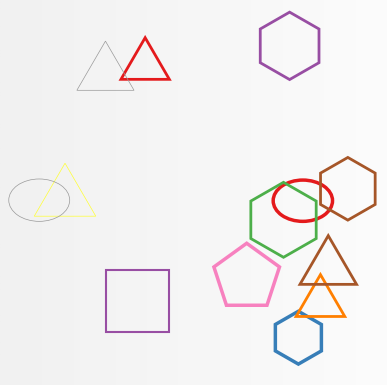[{"shape": "triangle", "thickness": 2, "radius": 0.36, "center": [0.375, 0.83]}, {"shape": "oval", "thickness": 2.5, "radius": 0.38, "center": [0.782, 0.479]}, {"shape": "hexagon", "thickness": 2.5, "radius": 0.34, "center": [0.77, 0.123]}, {"shape": "hexagon", "thickness": 2, "radius": 0.49, "center": [0.732, 0.429]}, {"shape": "hexagon", "thickness": 2, "radius": 0.44, "center": [0.747, 0.881]}, {"shape": "square", "thickness": 1.5, "radius": 0.4, "center": [0.355, 0.219]}, {"shape": "triangle", "thickness": 2, "radius": 0.36, "center": [0.827, 0.214]}, {"shape": "triangle", "thickness": 0.5, "radius": 0.46, "center": [0.168, 0.484]}, {"shape": "hexagon", "thickness": 2, "radius": 0.41, "center": [0.898, 0.51]}, {"shape": "triangle", "thickness": 2, "radius": 0.42, "center": [0.847, 0.304]}, {"shape": "pentagon", "thickness": 2.5, "radius": 0.44, "center": [0.637, 0.279]}, {"shape": "oval", "thickness": 0.5, "radius": 0.39, "center": [0.101, 0.48]}, {"shape": "triangle", "thickness": 0.5, "radius": 0.43, "center": [0.272, 0.808]}]